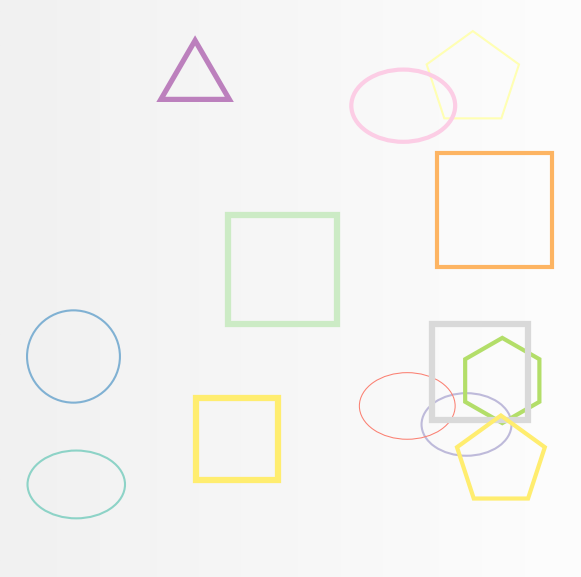[{"shape": "oval", "thickness": 1, "radius": 0.42, "center": [0.131, 0.16]}, {"shape": "pentagon", "thickness": 1, "radius": 0.42, "center": [0.813, 0.862]}, {"shape": "oval", "thickness": 1, "radius": 0.39, "center": [0.803, 0.264]}, {"shape": "oval", "thickness": 0.5, "radius": 0.41, "center": [0.701, 0.296]}, {"shape": "circle", "thickness": 1, "radius": 0.4, "center": [0.126, 0.382]}, {"shape": "square", "thickness": 2, "radius": 0.49, "center": [0.85, 0.635]}, {"shape": "hexagon", "thickness": 2, "radius": 0.37, "center": [0.864, 0.34]}, {"shape": "oval", "thickness": 2, "radius": 0.45, "center": [0.694, 0.816]}, {"shape": "square", "thickness": 3, "radius": 0.41, "center": [0.825, 0.355]}, {"shape": "triangle", "thickness": 2.5, "radius": 0.34, "center": [0.336, 0.861]}, {"shape": "square", "thickness": 3, "radius": 0.47, "center": [0.486, 0.533]}, {"shape": "pentagon", "thickness": 2, "radius": 0.4, "center": [0.862, 0.2]}, {"shape": "square", "thickness": 3, "radius": 0.35, "center": [0.408, 0.239]}]